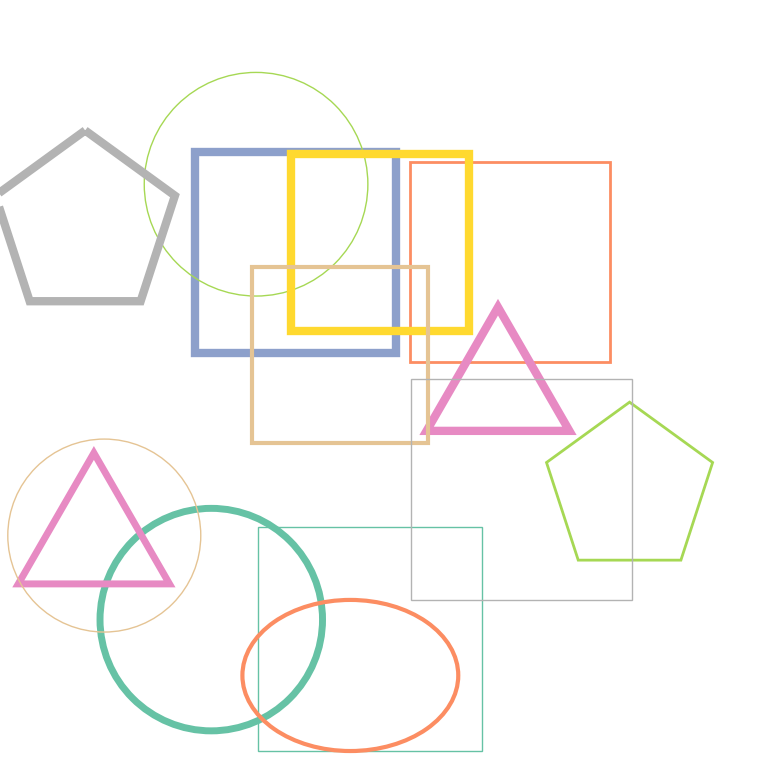[{"shape": "square", "thickness": 0.5, "radius": 0.73, "center": [0.481, 0.17]}, {"shape": "circle", "thickness": 2.5, "radius": 0.72, "center": [0.274, 0.195]}, {"shape": "square", "thickness": 1, "radius": 0.65, "center": [0.662, 0.66]}, {"shape": "oval", "thickness": 1.5, "radius": 0.7, "center": [0.455, 0.123]}, {"shape": "square", "thickness": 3, "radius": 0.65, "center": [0.384, 0.672]}, {"shape": "triangle", "thickness": 2.5, "radius": 0.57, "center": [0.122, 0.298]}, {"shape": "triangle", "thickness": 3, "radius": 0.54, "center": [0.647, 0.494]}, {"shape": "pentagon", "thickness": 1, "radius": 0.57, "center": [0.818, 0.364]}, {"shape": "circle", "thickness": 0.5, "radius": 0.73, "center": [0.333, 0.761]}, {"shape": "square", "thickness": 3, "radius": 0.58, "center": [0.493, 0.685]}, {"shape": "square", "thickness": 1.5, "radius": 0.57, "center": [0.442, 0.539]}, {"shape": "circle", "thickness": 0.5, "radius": 0.63, "center": [0.135, 0.304]}, {"shape": "square", "thickness": 0.5, "radius": 0.72, "center": [0.678, 0.364]}, {"shape": "pentagon", "thickness": 3, "radius": 0.61, "center": [0.111, 0.708]}]